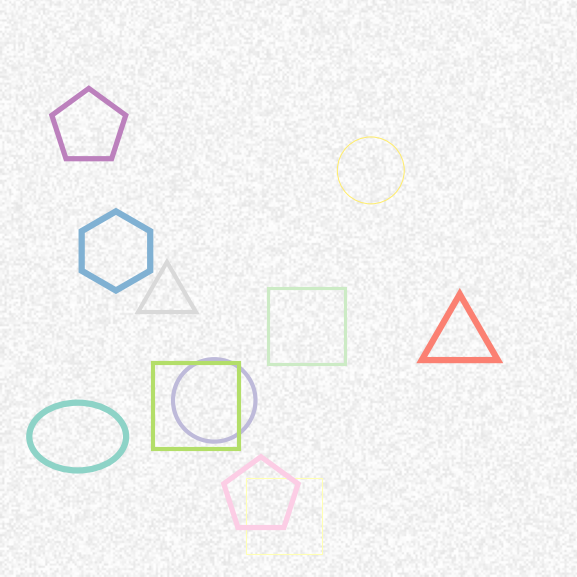[{"shape": "oval", "thickness": 3, "radius": 0.42, "center": [0.135, 0.243]}, {"shape": "square", "thickness": 0.5, "radius": 0.33, "center": [0.492, 0.105]}, {"shape": "circle", "thickness": 2, "radius": 0.36, "center": [0.371, 0.306]}, {"shape": "triangle", "thickness": 3, "radius": 0.38, "center": [0.796, 0.414]}, {"shape": "hexagon", "thickness": 3, "radius": 0.34, "center": [0.201, 0.565]}, {"shape": "square", "thickness": 2, "radius": 0.37, "center": [0.34, 0.297]}, {"shape": "pentagon", "thickness": 2.5, "radius": 0.34, "center": [0.452, 0.14]}, {"shape": "triangle", "thickness": 2, "radius": 0.29, "center": [0.289, 0.488]}, {"shape": "pentagon", "thickness": 2.5, "radius": 0.34, "center": [0.154, 0.779]}, {"shape": "square", "thickness": 1.5, "radius": 0.33, "center": [0.53, 0.435]}, {"shape": "circle", "thickness": 0.5, "radius": 0.29, "center": [0.642, 0.704]}]